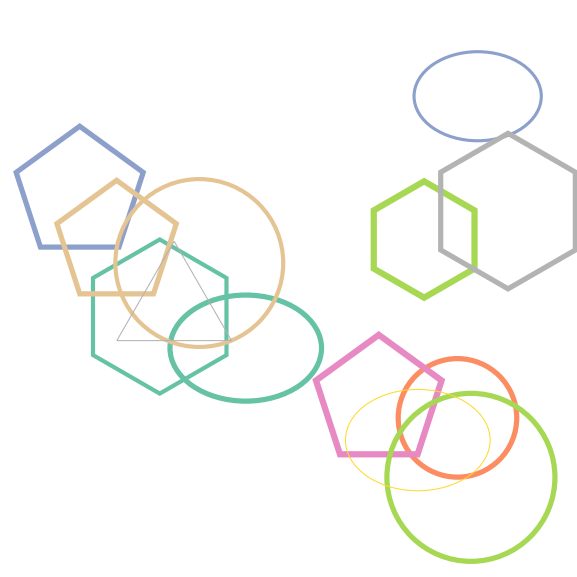[{"shape": "hexagon", "thickness": 2, "radius": 0.67, "center": [0.277, 0.451]}, {"shape": "oval", "thickness": 2.5, "radius": 0.66, "center": [0.426, 0.396]}, {"shape": "circle", "thickness": 2.5, "radius": 0.51, "center": [0.792, 0.276]}, {"shape": "oval", "thickness": 1.5, "radius": 0.55, "center": [0.827, 0.832]}, {"shape": "pentagon", "thickness": 2.5, "radius": 0.58, "center": [0.138, 0.665]}, {"shape": "pentagon", "thickness": 3, "radius": 0.57, "center": [0.656, 0.305]}, {"shape": "hexagon", "thickness": 3, "radius": 0.5, "center": [0.734, 0.584]}, {"shape": "circle", "thickness": 2.5, "radius": 0.73, "center": [0.815, 0.173]}, {"shape": "oval", "thickness": 0.5, "radius": 0.63, "center": [0.723, 0.237]}, {"shape": "circle", "thickness": 2, "radius": 0.73, "center": [0.345, 0.544]}, {"shape": "pentagon", "thickness": 2.5, "radius": 0.54, "center": [0.202, 0.578]}, {"shape": "hexagon", "thickness": 2.5, "radius": 0.67, "center": [0.88, 0.634]}, {"shape": "triangle", "thickness": 0.5, "radius": 0.57, "center": [0.302, 0.467]}]